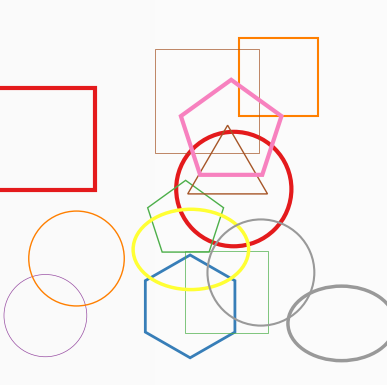[{"shape": "square", "thickness": 3, "radius": 0.66, "center": [0.112, 0.639]}, {"shape": "circle", "thickness": 3, "radius": 0.74, "center": [0.603, 0.509]}, {"shape": "hexagon", "thickness": 2, "radius": 0.67, "center": [0.491, 0.204]}, {"shape": "square", "thickness": 0.5, "radius": 0.54, "center": [0.585, 0.241]}, {"shape": "pentagon", "thickness": 1, "radius": 0.51, "center": [0.479, 0.429]}, {"shape": "circle", "thickness": 0.5, "radius": 0.53, "center": [0.117, 0.18]}, {"shape": "square", "thickness": 1.5, "radius": 0.5, "center": [0.719, 0.8]}, {"shape": "circle", "thickness": 1, "radius": 0.62, "center": [0.197, 0.329]}, {"shape": "oval", "thickness": 2.5, "radius": 0.75, "center": [0.493, 0.352]}, {"shape": "triangle", "thickness": 1, "radius": 0.59, "center": [0.587, 0.556]}, {"shape": "square", "thickness": 0.5, "radius": 0.67, "center": [0.535, 0.739]}, {"shape": "pentagon", "thickness": 3, "radius": 0.68, "center": [0.597, 0.656]}, {"shape": "circle", "thickness": 1.5, "radius": 0.69, "center": [0.673, 0.292]}, {"shape": "oval", "thickness": 2.5, "radius": 0.69, "center": [0.881, 0.16]}]